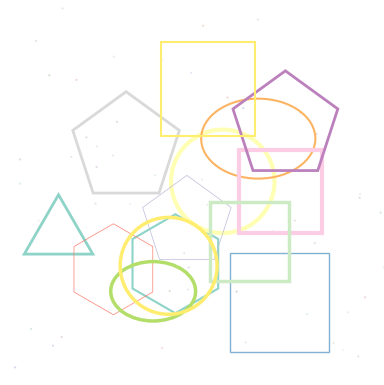[{"shape": "hexagon", "thickness": 1.5, "radius": 0.64, "center": [0.455, 0.315]}, {"shape": "triangle", "thickness": 2, "radius": 0.51, "center": [0.152, 0.391]}, {"shape": "circle", "thickness": 3, "radius": 0.67, "center": [0.579, 0.529]}, {"shape": "pentagon", "thickness": 0.5, "radius": 0.6, "center": [0.485, 0.424]}, {"shape": "hexagon", "thickness": 0.5, "radius": 0.59, "center": [0.294, 0.301]}, {"shape": "square", "thickness": 1, "radius": 0.64, "center": [0.726, 0.214]}, {"shape": "oval", "thickness": 1.5, "radius": 0.74, "center": [0.671, 0.64]}, {"shape": "oval", "thickness": 2.5, "radius": 0.55, "center": [0.398, 0.243]}, {"shape": "square", "thickness": 3, "radius": 0.54, "center": [0.728, 0.501]}, {"shape": "pentagon", "thickness": 2, "radius": 0.73, "center": [0.327, 0.616]}, {"shape": "pentagon", "thickness": 2, "radius": 0.72, "center": [0.741, 0.673]}, {"shape": "square", "thickness": 2.5, "radius": 0.52, "center": [0.648, 0.373]}, {"shape": "square", "thickness": 1.5, "radius": 0.61, "center": [0.541, 0.769]}, {"shape": "circle", "thickness": 2.5, "radius": 0.63, "center": [0.438, 0.31]}]